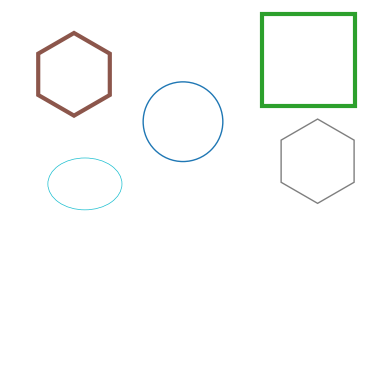[{"shape": "circle", "thickness": 1, "radius": 0.52, "center": [0.475, 0.684]}, {"shape": "square", "thickness": 3, "radius": 0.6, "center": [0.801, 0.845]}, {"shape": "hexagon", "thickness": 3, "radius": 0.54, "center": [0.192, 0.807]}, {"shape": "hexagon", "thickness": 1, "radius": 0.55, "center": [0.825, 0.581]}, {"shape": "oval", "thickness": 0.5, "radius": 0.48, "center": [0.221, 0.522]}]